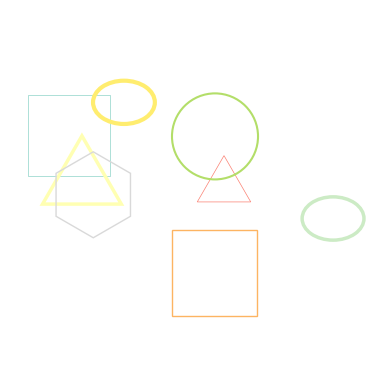[{"shape": "square", "thickness": 0.5, "radius": 0.53, "center": [0.179, 0.647]}, {"shape": "triangle", "thickness": 2.5, "radius": 0.59, "center": [0.213, 0.529]}, {"shape": "triangle", "thickness": 0.5, "radius": 0.4, "center": [0.582, 0.516]}, {"shape": "square", "thickness": 1, "radius": 0.56, "center": [0.557, 0.29]}, {"shape": "circle", "thickness": 1.5, "radius": 0.56, "center": [0.558, 0.646]}, {"shape": "hexagon", "thickness": 1, "radius": 0.56, "center": [0.242, 0.494]}, {"shape": "oval", "thickness": 2.5, "radius": 0.4, "center": [0.865, 0.432]}, {"shape": "oval", "thickness": 3, "radius": 0.4, "center": [0.322, 0.734]}]